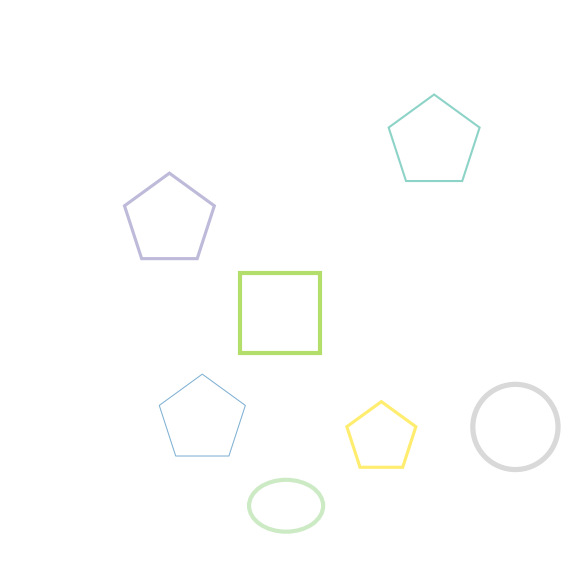[{"shape": "pentagon", "thickness": 1, "radius": 0.41, "center": [0.752, 0.753]}, {"shape": "pentagon", "thickness": 1.5, "radius": 0.41, "center": [0.293, 0.617]}, {"shape": "pentagon", "thickness": 0.5, "radius": 0.39, "center": [0.35, 0.273]}, {"shape": "square", "thickness": 2, "radius": 0.34, "center": [0.484, 0.457]}, {"shape": "circle", "thickness": 2.5, "radius": 0.37, "center": [0.893, 0.26]}, {"shape": "oval", "thickness": 2, "radius": 0.32, "center": [0.495, 0.123]}, {"shape": "pentagon", "thickness": 1.5, "radius": 0.31, "center": [0.66, 0.241]}]